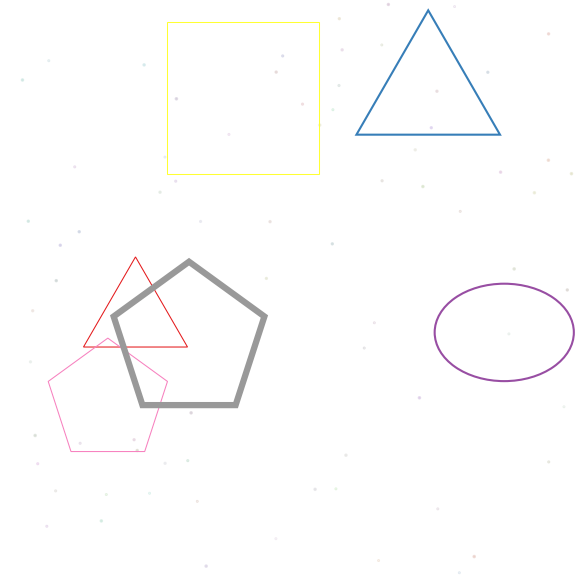[{"shape": "triangle", "thickness": 0.5, "radius": 0.52, "center": [0.235, 0.45]}, {"shape": "triangle", "thickness": 1, "radius": 0.72, "center": [0.742, 0.838]}, {"shape": "oval", "thickness": 1, "radius": 0.6, "center": [0.873, 0.424]}, {"shape": "square", "thickness": 0.5, "radius": 0.66, "center": [0.421, 0.829]}, {"shape": "pentagon", "thickness": 0.5, "radius": 0.54, "center": [0.187, 0.305]}, {"shape": "pentagon", "thickness": 3, "radius": 0.69, "center": [0.327, 0.409]}]